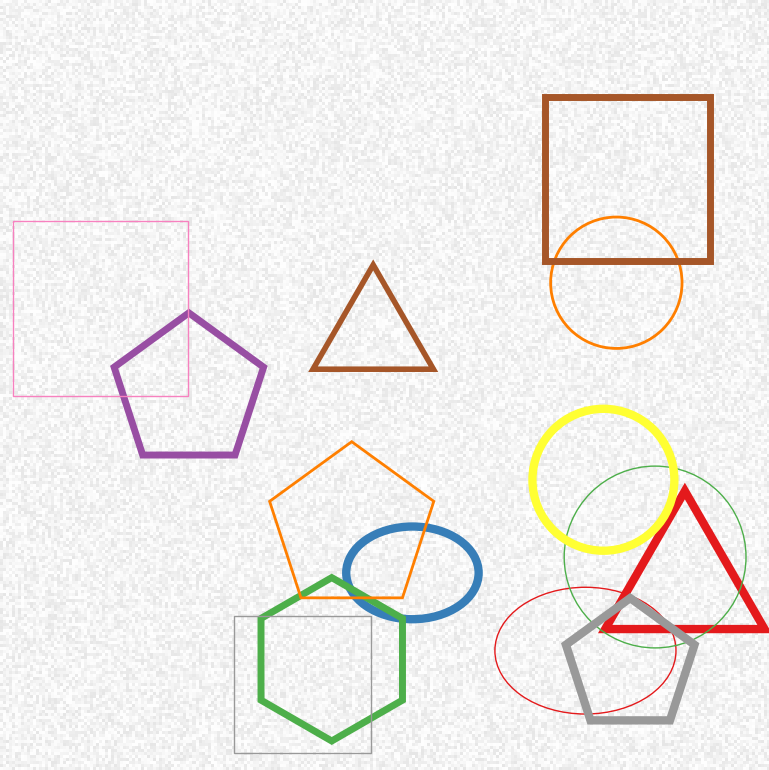[{"shape": "triangle", "thickness": 3, "radius": 0.6, "center": [0.889, 0.243]}, {"shape": "oval", "thickness": 0.5, "radius": 0.59, "center": [0.76, 0.155]}, {"shape": "oval", "thickness": 3, "radius": 0.43, "center": [0.536, 0.256]}, {"shape": "circle", "thickness": 0.5, "radius": 0.59, "center": [0.851, 0.277]}, {"shape": "hexagon", "thickness": 2.5, "radius": 0.53, "center": [0.431, 0.144]}, {"shape": "pentagon", "thickness": 2.5, "radius": 0.51, "center": [0.245, 0.492]}, {"shape": "circle", "thickness": 1, "radius": 0.43, "center": [0.8, 0.633]}, {"shape": "pentagon", "thickness": 1, "radius": 0.56, "center": [0.457, 0.314]}, {"shape": "circle", "thickness": 3, "radius": 0.46, "center": [0.784, 0.377]}, {"shape": "square", "thickness": 2.5, "radius": 0.53, "center": [0.815, 0.768]}, {"shape": "triangle", "thickness": 2, "radius": 0.45, "center": [0.485, 0.566]}, {"shape": "square", "thickness": 0.5, "radius": 0.57, "center": [0.131, 0.6]}, {"shape": "pentagon", "thickness": 3, "radius": 0.44, "center": [0.818, 0.135]}, {"shape": "square", "thickness": 0.5, "radius": 0.45, "center": [0.393, 0.111]}]